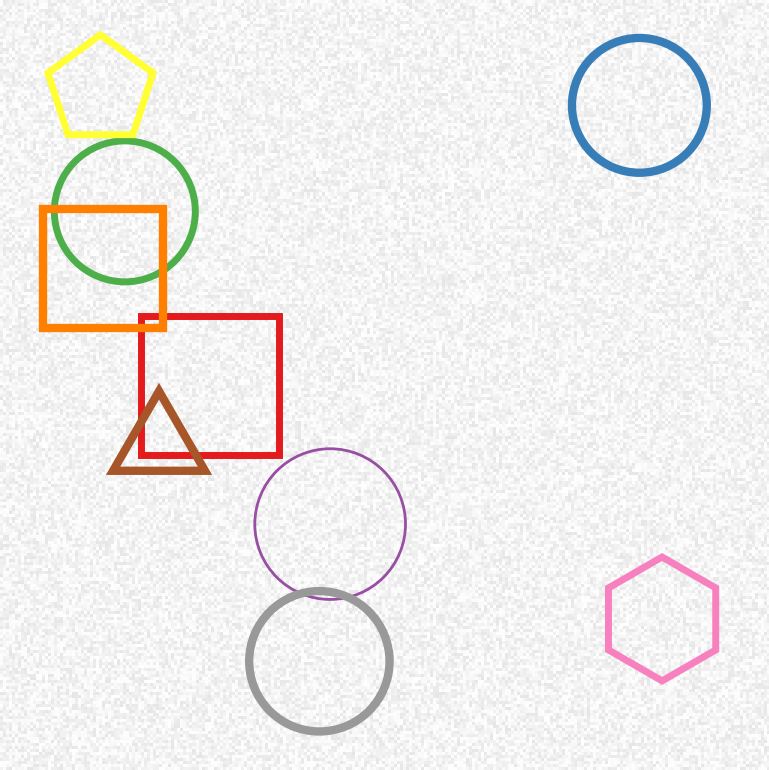[{"shape": "square", "thickness": 2.5, "radius": 0.45, "center": [0.273, 0.499]}, {"shape": "circle", "thickness": 3, "radius": 0.44, "center": [0.83, 0.863]}, {"shape": "circle", "thickness": 2.5, "radius": 0.46, "center": [0.162, 0.725]}, {"shape": "circle", "thickness": 1, "radius": 0.49, "center": [0.429, 0.319]}, {"shape": "square", "thickness": 3, "radius": 0.39, "center": [0.134, 0.651]}, {"shape": "pentagon", "thickness": 2.5, "radius": 0.36, "center": [0.13, 0.883]}, {"shape": "triangle", "thickness": 3, "radius": 0.34, "center": [0.207, 0.423]}, {"shape": "hexagon", "thickness": 2.5, "radius": 0.4, "center": [0.86, 0.196]}, {"shape": "circle", "thickness": 3, "radius": 0.46, "center": [0.415, 0.141]}]